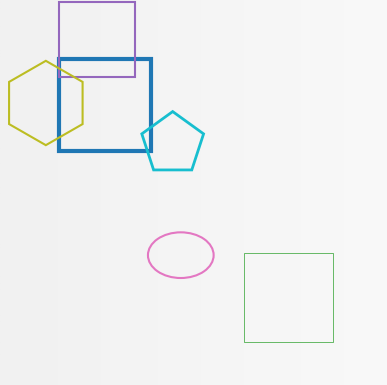[{"shape": "square", "thickness": 3, "radius": 0.59, "center": [0.271, 0.727]}, {"shape": "square", "thickness": 0.5, "radius": 0.58, "center": [0.744, 0.228]}, {"shape": "square", "thickness": 1.5, "radius": 0.49, "center": [0.251, 0.898]}, {"shape": "oval", "thickness": 1.5, "radius": 0.42, "center": [0.467, 0.337]}, {"shape": "hexagon", "thickness": 1.5, "radius": 0.55, "center": [0.118, 0.732]}, {"shape": "pentagon", "thickness": 2, "radius": 0.42, "center": [0.446, 0.626]}]